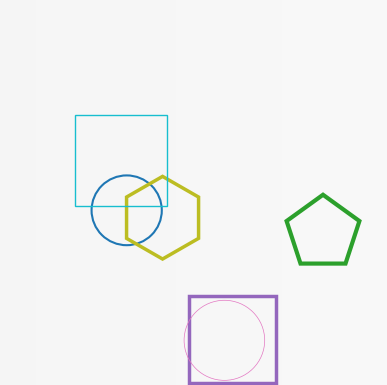[{"shape": "circle", "thickness": 1.5, "radius": 0.45, "center": [0.327, 0.454]}, {"shape": "pentagon", "thickness": 3, "radius": 0.49, "center": [0.834, 0.395]}, {"shape": "square", "thickness": 2.5, "radius": 0.56, "center": [0.6, 0.118]}, {"shape": "circle", "thickness": 0.5, "radius": 0.52, "center": [0.579, 0.116]}, {"shape": "hexagon", "thickness": 2.5, "radius": 0.54, "center": [0.42, 0.435]}, {"shape": "square", "thickness": 1, "radius": 0.6, "center": [0.312, 0.583]}]